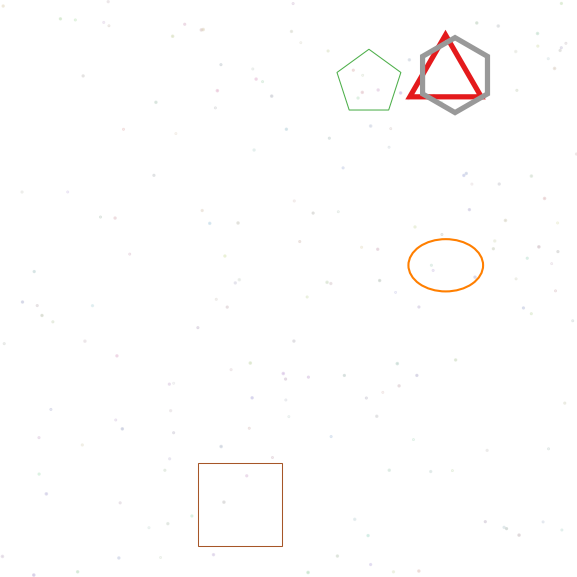[{"shape": "triangle", "thickness": 2.5, "radius": 0.36, "center": [0.771, 0.867]}, {"shape": "pentagon", "thickness": 0.5, "radius": 0.29, "center": [0.639, 0.856]}, {"shape": "oval", "thickness": 1, "radius": 0.32, "center": [0.772, 0.54]}, {"shape": "square", "thickness": 0.5, "radius": 0.36, "center": [0.415, 0.126]}, {"shape": "hexagon", "thickness": 2.5, "radius": 0.32, "center": [0.788, 0.869]}]